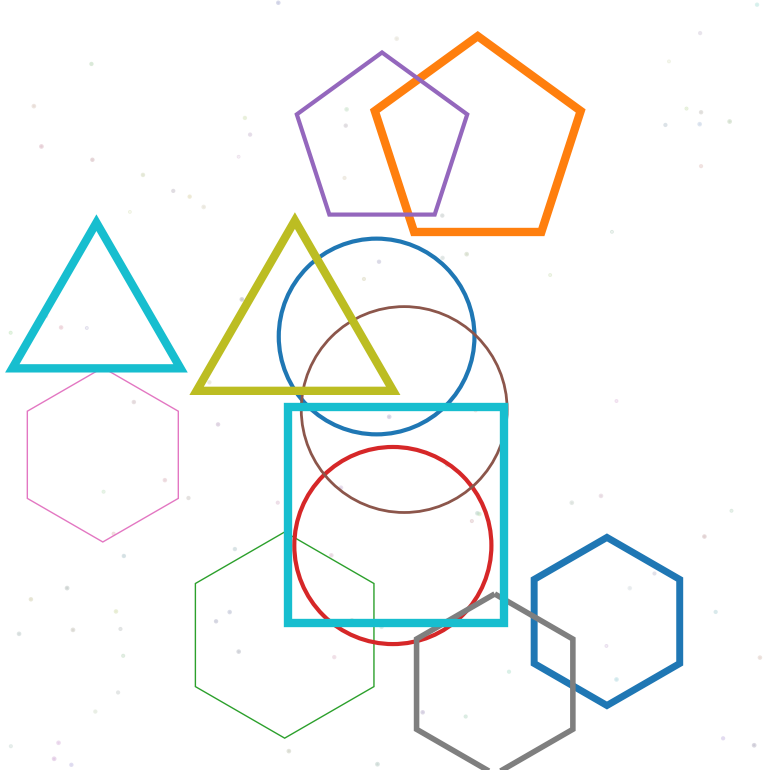[{"shape": "hexagon", "thickness": 2.5, "radius": 0.55, "center": [0.788, 0.193]}, {"shape": "circle", "thickness": 1.5, "radius": 0.64, "center": [0.489, 0.563]}, {"shape": "pentagon", "thickness": 3, "radius": 0.7, "center": [0.62, 0.812]}, {"shape": "hexagon", "thickness": 0.5, "radius": 0.67, "center": [0.37, 0.175]}, {"shape": "circle", "thickness": 1.5, "radius": 0.64, "center": [0.51, 0.292]}, {"shape": "pentagon", "thickness": 1.5, "radius": 0.58, "center": [0.496, 0.815]}, {"shape": "circle", "thickness": 1, "radius": 0.67, "center": [0.525, 0.468]}, {"shape": "hexagon", "thickness": 0.5, "radius": 0.57, "center": [0.134, 0.409]}, {"shape": "hexagon", "thickness": 2, "radius": 0.59, "center": [0.642, 0.111]}, {"shape": "triangle", "thickness": 3, "radius": 0.74, "center": [0.383, 0.566]}, {"shape": "triangle", "thickness": 3, "radius": 0.63, "center": [0.125, 0.585]}, {"shape": "square", "thickness": 3, "radius": 0.7, "center": [0.514, 0.331]}]